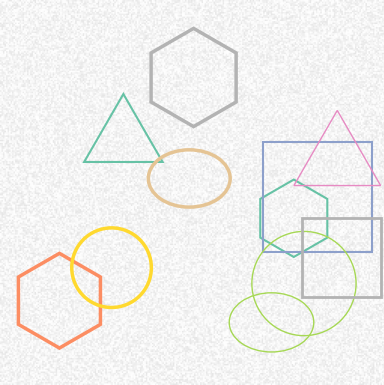[{"shape": "hexagon", "thickness": 1.5, "radius": 0.5, "center": [0.763, 0.433]}, {"shape": "triangle", "thickness": 1.5, "radius": 0.59, "center": [0.32, 0.638]}, {"shape": "hexagon", "thickness": 2.5, "radius": 0.62, "center": [0.154, 0.219]}, {"shape": "square", "thickness": 1.5, "radius": 0.71, "center": [0.824, 0.488]}, {"shape": "triangle", "thickness": 1, "radius": 0.65, "center": [0.876, 0.583]}, {"shape": "circle", "thickness": 1, "radius": 0.68, "center": [0.79, 0.264]}, {"shape": "oval", "thickness": 1, "radius": 0.55, "center": [0.705, 0.163]}, {"shape": "circle", "thickness": 2.5, "radius": 0.52, "center": [0.29, 0.305]}, {"shape": "oval", "thickness": 2.5, "radius": 0.53, "center": [0.492, 0.536]}, {"shape": "square", "thickness": 2, "radius": 0.51, "center": [0.887, 0.331]}, {"shape": "hexagon", "thickness": 2.5, "radius": 0.64, "center": [0.503, 0.799]}]